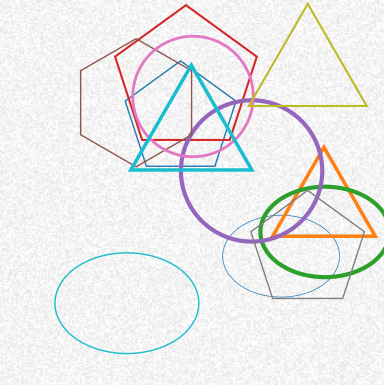[{"shape": "oval", "thickness": 0.5, "radius": 0.76, "center": [0.73, 0.335]}, {"shape": "pentagon", "thickness": 1, "radius": 0.76, "center": [0.469, 0.691]}, {"shape": "triangle", "thickness": 2.5, "radius": 0.77, "center": [0.841, 0.463]}, {"shape": "oval", "thickness": 3, "radius": 0.84, "center": [0.844, 0.398]}, {"shape": "pentagon", "thickness": 1.5, "radius": 0.97, "center": [0.483, 0.793]}, {"shape": "circle", "thickness": 3, "radius": 0.92, "center": [0.654, 0.556]}, {"shape": "hexagon", "thickness": 1, "radius": 0.83, "center": [0.354, 0.733]}, {"shape": "circle", "thickness": 2, "radius": 0.78, "center": [0.501, 0.749]}, {"shape": "pentagon", "thickness": 1, "radius": 0.78, "center": [0.799, 0.35]}, {"shape": "triangle", "thickness": 1.5, "radius": 0.88, "center": [0.799, 0.813]}, {"shape": "oval", "thickness": 1, "radius": 0.93, "center": [0.33, 0.212]}, {"shape": "triangle", "thickness": 2.5, "radius": 0.91, "center": [0.497, 0.649]}]